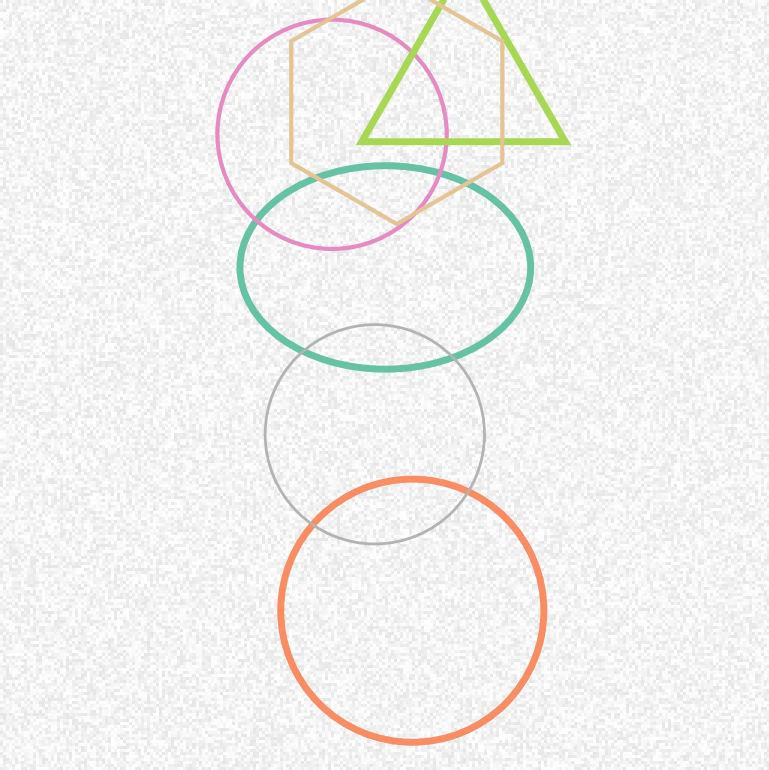[{"shape": "oval", "thickness": 2.5, "radius": 0.94, "center": [0.5, 0.653]}, {"shape": "circle", "thickness": 2.5, "radius": 0.85, "center": [0.535, 0.207]}, {"shape": "circle", "thickness": 1.5, "radius": 0.74, "center": [0.431, 0.826]}, {"shape": "triangle", "thickness": 2.5, "radius": 0.76, "center": [0.602, 0.892]}, {"shape": "hexagon", "thickness": 1.5, "radius": 0.79, "center": [0.515, 0.867]}, {"shape": "circle", "thickness": 1, "radius": 0.71, "center": [0.487, 0.436]}]